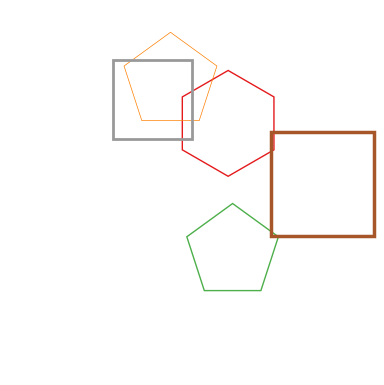[{"shape": "hexagon", "thickness": 1, "radius": 0.69, "center": [0.593, 0.68]}, {"shape": "pentagon", "thickness": 1, "radius": 0.63, "center": [0.604, 0.346]}, {"shape": "pentagon", "thickness": 0.5, "radius": 0.63, "center": [0.443, 0.789]}, {"shape": "square", "thickness": 2.5, "radius": 0.67, "center": [0.837, 0.522]}, {"shape": "square", "thickness": 2, "radius": 0.51, "center": [0.396, 0.741]}]